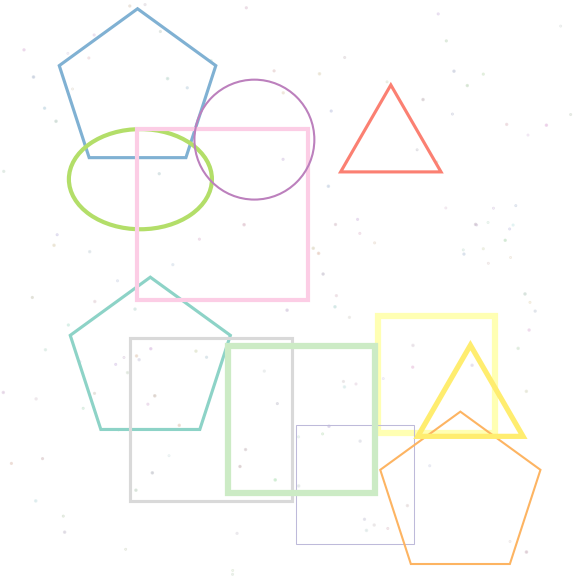[{"shape": "pentagon", "thickness": 1.5, "radius": 0.73, "center": [0.26, 0.373]}, {"shape": "square", "thickness": 3, "radius": 0.5, "center": [0.756, 0.351]}, {"shape": "square", "thickness": 0.5, "radius": 0.51, "center": [0.614, 0.16]}, {"shape": "triangle", "thickness": 1.5, "radius": 0.5, "center": [0.677, 0.752]}, {"shape": "pentagon", "thickness": 1.5, "radius": 0.71, "center": [0.238, 0.841]}, {"shape": "pentagon", "thickness": 1, "radius": 0.73, "center": [0.797, 0.14]}, {"shape": "oval", "thickness": 2, "radius": 0.62, "center": [0.243, 0.689]}, {"shape": "square", "thickness": 2, "radius": 0.74, "center": [0.385, 0.628]}, {"shape": "square", "thickness": 1.5, "radius": 0.7, "center": [0.365, 0.273]}, {"shape": "circle", "thickness": 1, "radius": 0.52, "center": [0.441, 0.757]}, {"shape": "square", "thickness": 3, "radius": 0.64, "center": [0.522, 0.273]}, {"shape": "triangle", "thickness": 2.5, "radius": 0.53, "center": [0.815, 0.296]}]